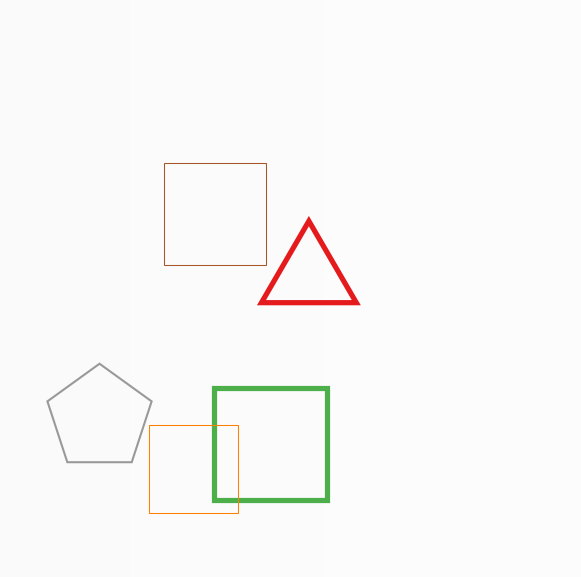[{"shape": "triangle", "thickness": 2.5, "radius": 0.47, "center": [0.531, 0.522]}, {"shape": "square", "thickness": 2.5, "radius": 0.49, "center": [0.465, 0.231]}, {"shape": "square", "thickness": 0.5, "radius": 0.38, "center": [0.333, 0.187]}, {"shape": "square", "thickness": 0.5, "radius": 0.44, "center": [0.37, 0.629]}, {"shape": "pentagon", "thickness": 1, "radius": 0.47, "center": [0.171, 0.275]}]